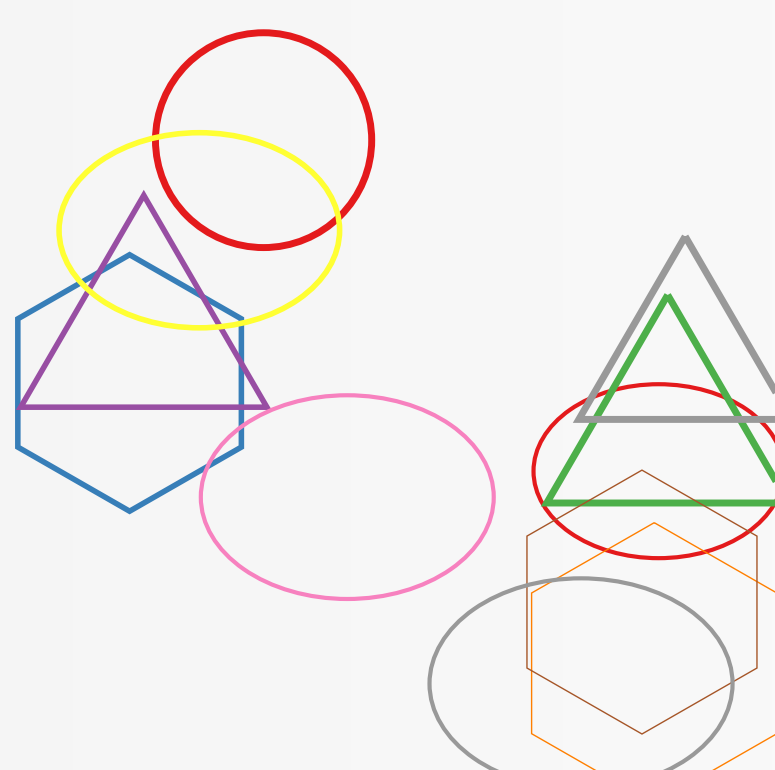[{"shape": "circle", "thickness": 2.5, "radius": 0.7, "center": [0.34, 0.818]}, {"shape": "oval", "thickness": 1.5, "radius": 0.81, "center": [0.85, 0.388]}, {"shape": "hexagon", "thickness": 2, "radius": 0.83, "center": [0.167, 0.503]}, {"shape": "triangle", "thickness": 2.5, "radius": 0.9, "center": [0.862, 0.437]}, {"shape": "triangle", "thickness": 2, "radius": 0.92, "center": [0.186, 0.563]}, {"shape": "hexagon", "thickness": 0.5, "radius": 0.91, "center": [0.844, 0.139]}, {"shape": "oval", "thickness": 2, "radius": 0.9, "center": [0.257, 0.701]}, {"shape": "hexagon", "thickness": 0.5, "radius": 0.86, "center": [0.828, 0.218]}, {"shape": "oval", "thickness": 1.5, "radius": 0.94, "center": [0.448, 0.354]}, {"shape": "oval", "thickness": 1.5, "radius": 0.98, "center": [0.75, 0.112]}, {"shape": "triangle", "thickness": 2.5, "radius": 0.79, "center": [0.884, 0.535]}]